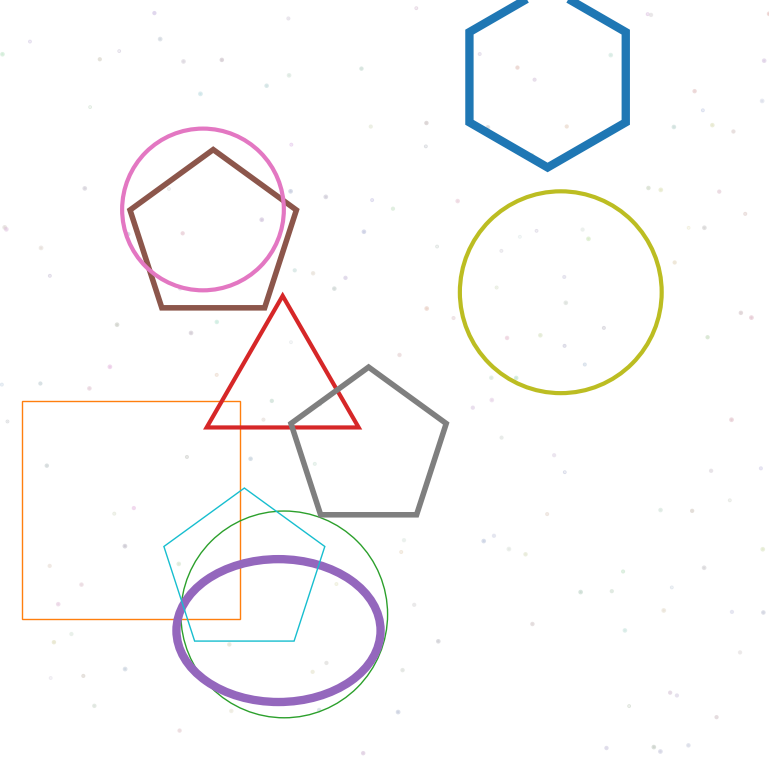[{"shape": "hexagon", "thickness": 3, "radius": 0.59, "center": [0.711, 0.9]}, {"shape": "square", "thickness": 0.5, "radius": 0.71, "center": [0.17, 0.338]}, {"shape": "circle", "thickness": 0.5, "radius": 0.67, "center": [0.369, 0.202]}, {"shape": "triangle", "thickness": 1.5, "radius": 0.57, "center": [0.367, 0.502]}, {"shape": "oval", "thickness": 3, "radius": 0.66, "center": [0.362, 0.181]}, {"shape": "pentagon", "thickness": 2, "radius": 0.57, "center": [0.277, 0.692]}, {"shape": "circle", "thickness": 1.5, "radius": 0.53, "center": [0.264, 0.728]}, {"shape": "pentagon", "thickness": 2, "radius": 0.53, "center": [0.479, 0.417]}, {"shape": "circle", "thickness": 1.5, "radius": 0.66, "center": [0.728, 0.62]}, {"shape": "pentagon", "thickness": 0.5, "radius": 0.55, "center": [0.317, 0.256]}]